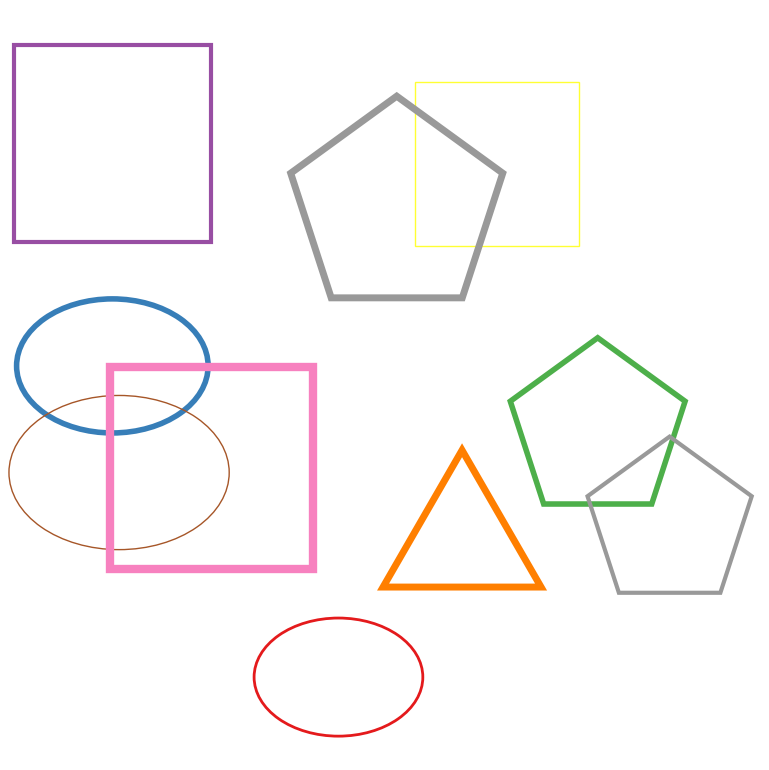[{"shape": "oval", "thickness": 1, "radius": 0.55, "center": [0.44, 0.121]}, {"shape": "oval", "thickness": 2, "radius": 0.62, "center": [0.146, 0.525]}, {"shape": "pentagon", "thickness": 2, "radius": 0.6, "center": [0.776, 0.442]}, {"shape": "square", "thickness": 1.5, "radius": 0.64, "center": [0.146, 0.814]}, {"shape": "triangle", "thickness": 2.5, "radius": 0.59, "center": [0.6, 0.297]}, {"shape": "square", "thickness": 0.5, "radius": 0.53, "center": [0.645, 0.787]}, {"shape": "oval", "thickness": 0.5, "radius": 0.72, "center": [0.155, 0.386]}, {"shape": "square", "thickness": 3, "radius": 0.66, "center": [0.275, 0.392]}, {"shape": "pentagon", "thickness": 2.5, "radius": 0.72, "center": [0.515, 0.73]}, {"shape": "pentagon", "thickness": 1.5, "radius": 0.56, "center": [0.87, 0.321]}]